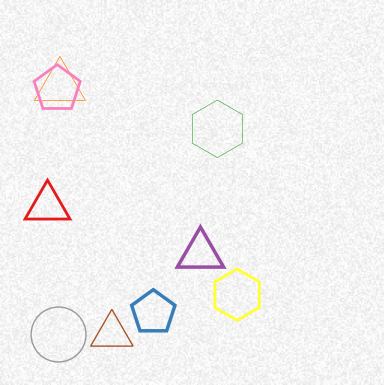[{"shape": "triangle", "thickness": 2, "radius": 0.34, "center": [0.123, 0.465]}, {"shape": "pentagon", "thickness": 2.5, "radius": 0.3, "center": [0.398, 0.189]}, {"shape": "hexagon", "thickness": 0.5, "radius": 0.37, "center": [0.565, 0.665]}, {"shape": "triangle", "thickness": 2.5, "radius": 0.35, "center": [0.521, 0.341]}, {"shape": "triangle", "thickness": 0.5, "radius": 0.38, "center": [0.156, 0.777]}, {"shape": "hexagon", "thickness": 2, "radius": 0.33, "center": [0.616, 0.235]}, {"shape": "triangle", "thickness": 1, "radius": 0.32, "center": [0.29, 0.133]}, {"shape": "pentagon", "thickness": 2, "radius": 0.32, "center": [0.149, 0.769]}, {"shape": "circle", "thickness": 1, "radius": 0.36, "center": [0.152, 0.131]}]